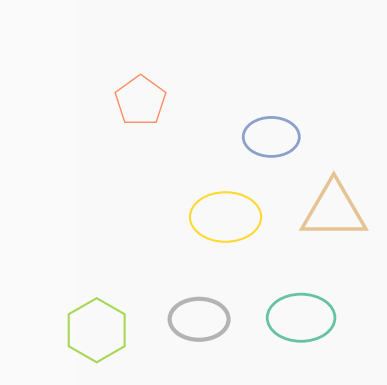[{"shape": "oval", "thickness": 2, "radius": 0.44, "center": [0.777, 0.175]}, {"shape": "pentagon", "thickness": 1, "radius": 0.34, "center": [0.363, 0.738]}, {"shape": "oval", "thickness": 2, "radius": 0.36, "center": [0.7, 0.644]}, {"shape": "hexagon", "thickness": 1.5, "radius": 0.42, "center": [0.249, 0.142]}, {"shape": "oval", "thickness": 1.5, "radius": 0.46, "center": [0.582, 0.436]}, {"shape": "triangle", "thickness": 2.5, "radius": 0.48, "center": [0.861, 0.453]}, {"shape": "oval", "thickness": 3, "radius": 0.38, "center": [0.514, 0.171]}]